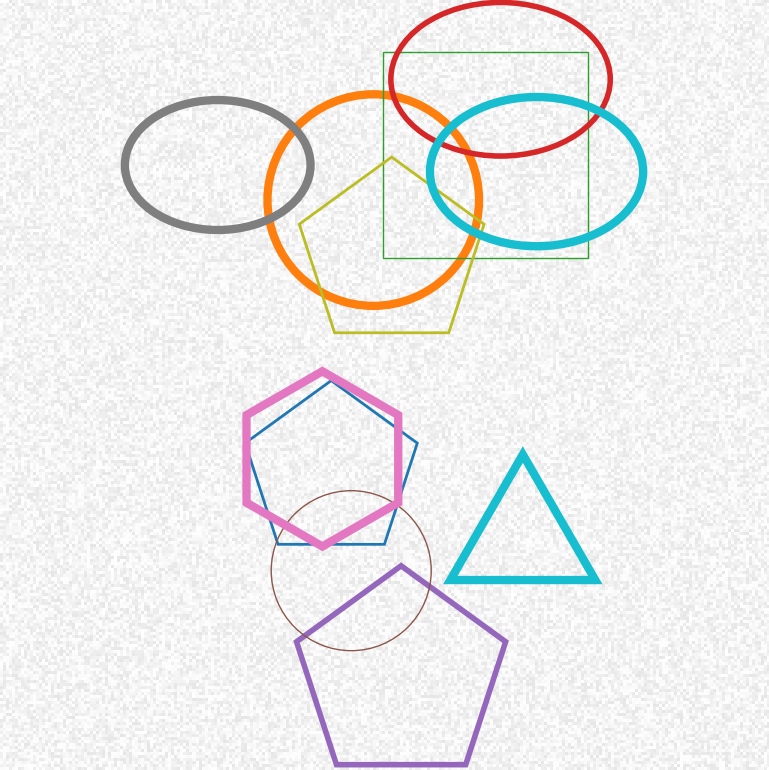[{"shape": "pentagon", "thickness": 1, "radius": 0.59, "center": [0.43, 0.388]}, {"shape": "circle", "thickness": 3, "radius": 0.69, "center": [0.485, 0.74]}, {"shape": "square", "thickness": 0.5, "radius": 0.67, "center": [0.63, 0.799]}, {"shape": "oval", "thickness": 2, "radius": 0.71, "center": [0.65, 0.897]}, {"shape": "pentagon", "thickness": 2, "radius": 0.71, "center": [0.521, 0.122]}, {"shape": "circle", "thickness": 0.5, "radius": 0.52, "center": [0.456, 0.259]}, {"shape": "hexagon", "thickness": 3, "radius": 0.57, "center": [0.419, 0.404]}, {"shape": "oval", "thickness": 3, "radius": 0.6, "center": [0.283, 0.786]}, {"shape": "pentagon", "thickness": 1, "radius": 0.63, "center": [0.509, 0.67]}, {"shape": "triangle", "thickness": 3, "radius": 0.54, "center": [0.679, 0.301]}, {"shape": "oval", "thickness": 3, "radius": 0.69, "center": [0.697, 0.777]}]